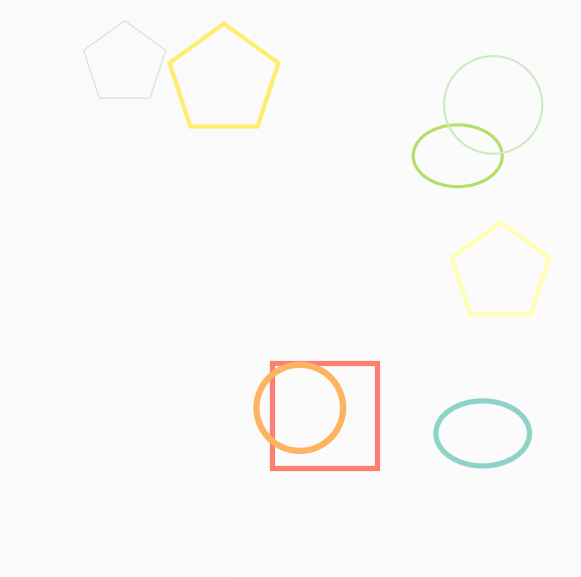[{"shape": "oval", "thickness": 2.5, "radius": 0.4, "center": [0.83, 0.249]}, {"shape": "pentagon", "thickness": 2, "radius": 0.44, "center": [0.861, 0.526]}, {"shape": "square", "thickness": 2.5, "radius": 0.45, "center": [0.558, 0.28]}, {"shape": "circle", "thickness": 3, "radius": 0.37, "center": [0.516, 0.293]}, {"shape": "oval", "thickness": 1.5, "radius": 0.38, "center": [0.787, 0.729]}, {"shape": "pentagon", "thickness": 0.5, "radius": 0.37, "center": [0.214, 0.889]}, {"shape": "circle", "thickness": 1, "radius": 0.42, "center": [0.848, 0.817]}, {"shape": "pentagon", "thickness": 2, "radius": 0.49, "center": [0.385, 0.86]}]